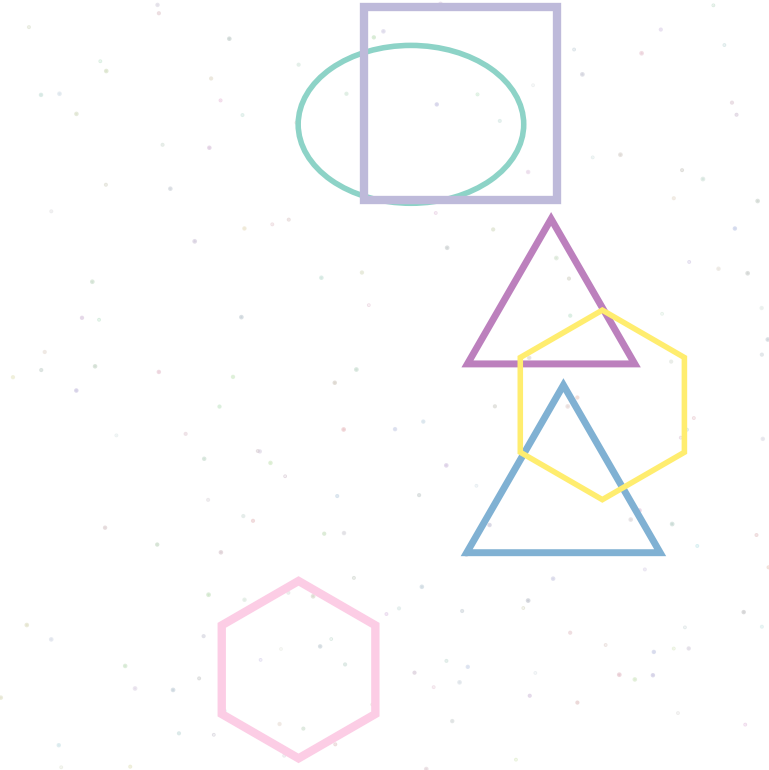[{"shape": "oval", "thickness": 2, "radius": 0.73, "center": [0.534, 0.839]}, {"shape": "square", "thickness": 3, "radius": 0.63, "center": [0.598, 0.865]}, {"shape": "triangle", "thickness": 2.5, "radius": 0.73, "center": [0.732, 0.355]}, {"shape": "hexagon", "thickness": 3, "radius": 0.58, "center": [0.388, 0.13]}, {"shape": "triangle", "thickness": 2.5, "radius": 0.63, "center": [0.716, 0.59]}, {"shape": "hexagon", "thickness": 2, "radius": 0.62, "center": [0.782, 0.474]}]